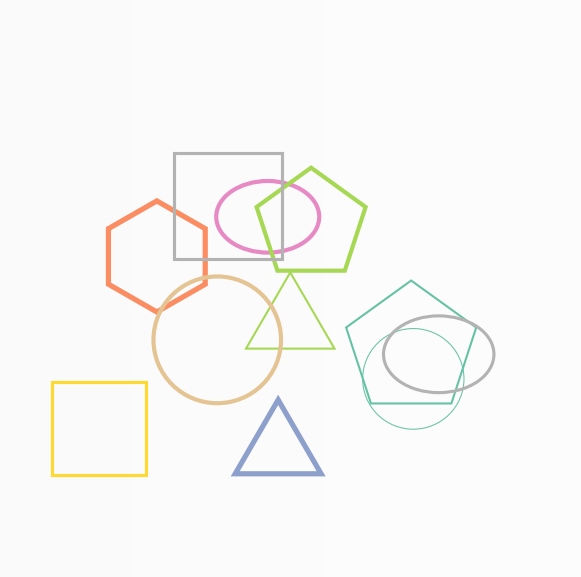[{"shape": "circle", "thickness": 0.5, "radius": 0.44, "center": [0.711, 0.343]}, {"shape": "pentagon", "thickness": 1, "radius": 0.59, "center": [0.707, 0.396]}, {"shape": "hexagon", "thickness": 2.5, "radius": 0.48, "center": [0.27, 0.555]}, {"shape": "triangle", "thickness": 2.5, "radius": 0.43, "center": [0.479, 0.221]}, {"shape": "oval", "thickness": 2, "radius": 0.44, "center": [0.461, 0.624]}, {"shape": "triangle", "thickness": 1, "radius": 0.44, "center": [0.499, 0.439]}, {"shape": "pentagon", "thickness": 2, "radius": 0.49, "center": [0.535, 0.61]}, {"shape": "square", "thickness": 1.5, "radius": 0.41, "center": [0.17, 0.257]}, {"shape": "circle", "thickness": 2, "radius": 0.55, "center": [0.374, 0.411]}, {"shape": "square", "thickness": 1.5, "radius": 0.46, "center": [0.392, 0.642]}, {"shape": "oval", "thickness": 1.5, "radius": 0.47, "center": [0.755, 0.386]}]